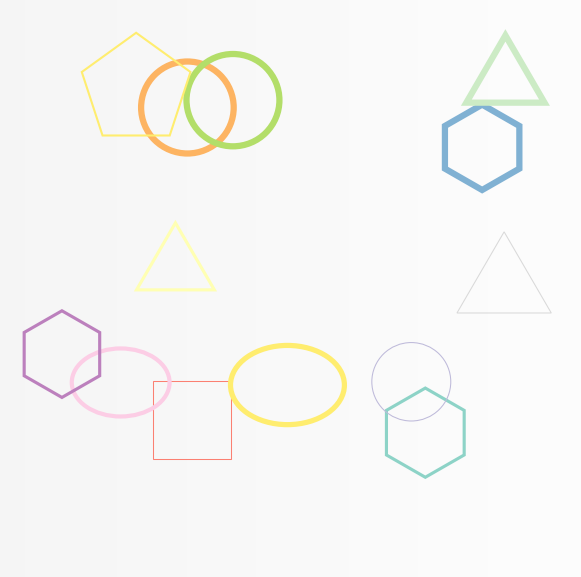[{"shape": "hexagon", "thickness": 1.5, "radius": 0.39, "center": [0.732, 0.25]}, {"shape": "triangle", "thickness": 1.5, "radius": 0.39, "center": [0.302, 0.536]}, {"shape": "circle", "thickness": 0.5, "radius": 0.34, "center": [0.708, 0.338]}, {"shape": "square", "thickness": 0.5, "radius": 0.34, "center": [0.33, 0.272]}, {"shape": "hexagon", "thickness": 3, "radius": 0.37, "center": [0.83, 0.744]}, {"shape": "circle", "thickness": 3, "radius": 0.4, "center": [0.322, 0.813]}, {"shape": "circle", "thickness": 3, "radius": 0.4, "center": [0.401, 0.826]}, {"shape": "oval", "thickness": 2, "radius": 0.42, "center": [0.208, 0.337]}, {"shape": "triangle", "thickness": 0.5, "radius": 0.47, "center": [0.867, 0.504]}, {"shape": "hexagon", "thickness": 1.5, "radius": 0.38, "center": [0.107, 0.386]}, {"shape": "triangle", "thickness": 3, "radius": 0.39, "center": [0.87, 0.86]}, {"shape": "oval", "thickness": 2.5, "radius": 0.49, "center": [0.495, 0.332]}, {"shape": "pentagon", "thickness": 1, "radius": 0.49, "center": [0.234, 0.844]}]